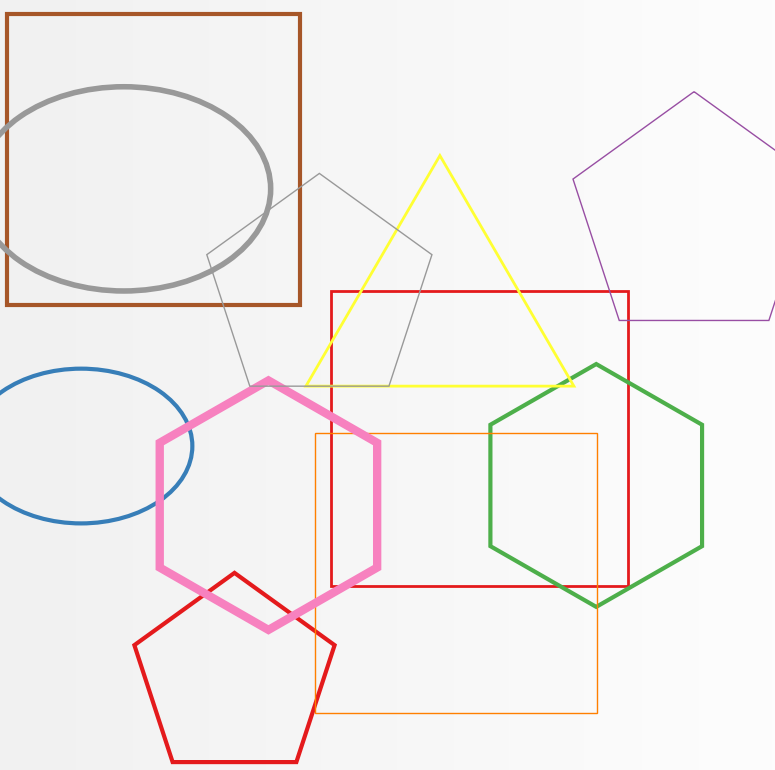[{"shape": "square", "thickness": 1, "radius": 0.96, "center": [0.619, 0.431]}, {"shape": "pentagon", "thickness": 1.5, "radius": 0.68, "center": [0.303, 0.12]}, {"shape": "oval", "thickness": 1.5, "radius": 0.72, "center": [0.105, 0.421]}, {"shape": "hexagon", "thickness": 1.5, "radius": 0.79, "center": [0.769, 0.37]}, {"shape": "pentagon", "thickness": 0.5, "radius": 0.82, "center": [0.896, 0.717]}, {"shape": "square", "thickness": 0.5, "radius": 0.91, "center": [0.589, 0.256]}, {"shape": "triangle", "thickness": 1, "radius": 1.0, "center": [0.568, 0.598]}, {"shape": "square", "thickness": 1.5, "radius": 0.94, "center": [0.198, 0.793]}, {"shape": "hexagon", "thickness": 3, "radius": 0.81, "center": [0.346, 0.344]}, {"shape": "pentagon", "thickness": 0.5, "radius": 0.76, "center": [0.412, 0.622]}, {"shape": "oval", "thickness": 2, "radius": 0.95, "center": [0.16, 0.755]}]